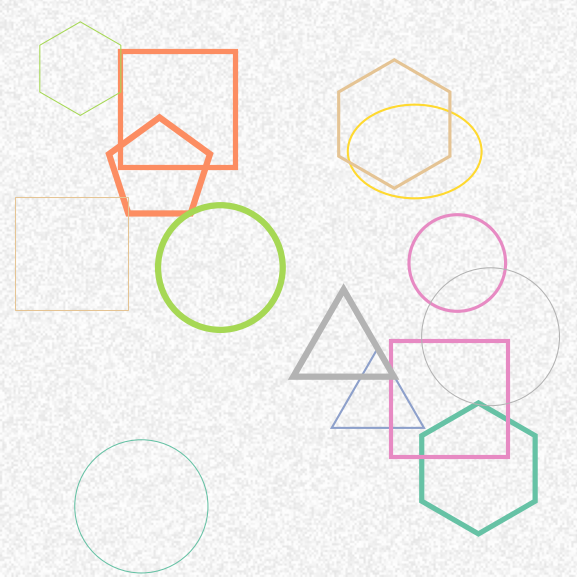[{"shape": "hexagon", "thickness": 2.5, "radius": 0.57, "center": [0.828, 0.188]}, {"shape": "circle", "thickness": 0.5, "radius": 0.58, "center": [0.245, 0.122]}, {"shape": "square", "thickness": 2.5, "radius": 0.5, "center": [0.307, 0.811]}, {"shape": "pentagon", "thickness": 3, "radius": 0.46, "center": [0.276, 0.704]}, {"shape": "triangle", "thickness": 1, "radius": 0.46, "center": [0.654, 0.304]}, {"shape": "square", "thickness": 2, "radius": 0.5, "center": [0.779, 0.309]}, {"shape": "circle", "thickness": 1.5, "radius": 0.42, "center": [0.792, 0.544]}, {"shape": "circle", "thickness": 3, "radius": 0.54, "center": [0.382, 0.536]}, {"shape": "hexagon", "thickness": 0.5, "radius": 0.4, "center": [0.139, 0.88]}, {"shape": "oval", "thickness": 1, "radius": 0.58, "center": [0.718, 0.737]}, {"shape": "hexagon", "thickness": 1.5, "radius": 0.56, "center": [0.683, 0.784]}, {"shape": "square", "thickness": 0.5, "radius": 0.49, "center": [0.123, 0.561]}, {"shape": "triangle", "thickness": 3, "radius": 0.5, "center": [0.595, 0.397]}, {"shape": "circle", "thickness": 0.5, "radius": 0.6, "center": [0.849, 0.416]}]